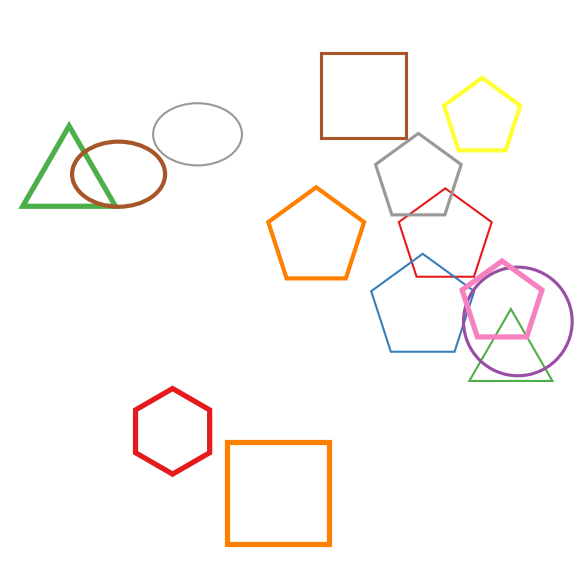[{"shape": "pentagon", "thickness": 1, "radius": 0.42, "center": [0.771, 0.588]}, {"shape": "hexagon", "thickness": 2.5, "radius": 0.37, "center": [0.299, 0.252]}, {"shape": "pentagon", "thickness": 1, "radius": 0.47, "center": [0.732, 0.466]}, {"shape": "triangle", "thickness": 2.5, "radius": 0.46, "center": [0.12, 0.688]}, {"shape": "triangle", "thickness": 1, "radius": 0.42, "center": [0.885, 0.381]}, {"shape": "circle", "thickness": 1.5, "radius": 0.47, "center": [0.897, 0.443]}, {"shape": "pentagon", "thickness": 2, "radius": 0.44, "center": [0.548, 0.588]}, {"shape": "square", "thickness": 2.5, "radius": 0.44, "center": [0.482, 0.145]}, {"shape": "pentagon", "thickness": 2, "radius": 0.35, "center": [0.835, 0.795]}, {"shape": "square", "thickness": 1.5, "radius": 0.37, "center": [0.629, 0.834]}, {"shape": "oval", "thickness": 2, "radius": 0.4, "center": [0.205, 0.698]}, {"shape": "pentagon", "thickness": 2.5, "radius": 0.36, "center": [0.869, 0.475]}, {"shape": "oval", "thickness": 1, "radius": 0.38, "center": [0.342, 0.767]}, {"shape": "pentagon", "thickness": 1.5, "radius": 0.39, "center": [0.724, 0.69]}]